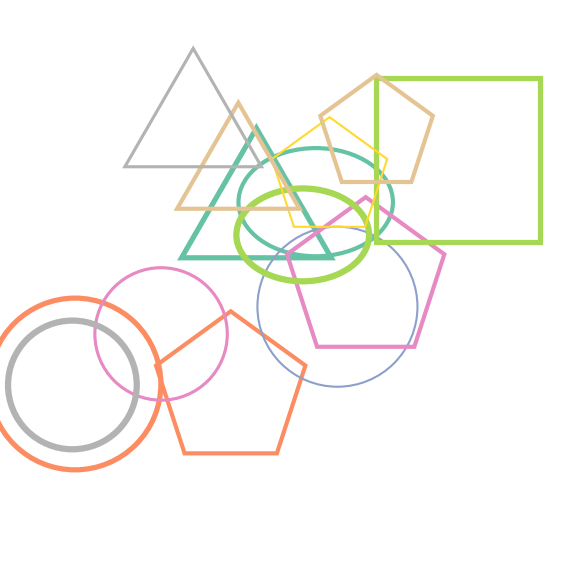[{"shape": "oval", "thickness": 2, "radius": 0.67, "center": [0.547, 0.649]}, {"shape": "triangle", "thickness": 2.5, "radius": 0.75, "center": [0.444, 0.628]}, {"shape": "pentagon", "thickness": 2, "radius": 0.68, "center": [0.4, 0.324]}, {"shape": "circle", "thickness": 2.5, "radius": 0.74, "center": [0.13, 0.334]}, {"shape": "circle", "thickness": 1, "radius": 0.69, "center": [0.584, 0.468]}, {"shape": "pentagon", "thickness": 2, "radius": 0.72, "center": [0.633, 0.515]}, {"shape": "circle", "thickness": 1.5, "radius": 0.57, "center": [0.279, 0.421]}, {"shape": "square", "thickness": 2.5, "radius": 0.71, "center": [0.793, 0.722]}, {"shape": "oval", "thickness": 3, "radius": 0.57, "center": [0.524, 0.592]}, {"shape": "pentagon", "thickness": 1, "radius": 0.52, "center": [0.571, 0.691]}, {"shape": "triangle", "thickness": 2, "radius": 0.61, "center": [0.413, 0.699]}, {"shape": "pentagon", "thickness": 2, "radius": 0.51, "center": [0.652, 0.767]}, {"shape": "circle", "thickness": 3, "radius": 0.56, "center": [0.125, 0.333]}, {"shape": "triangle", "thickness": 1.5, "radius": 0.68, "center": [0.335, 0.779]}]